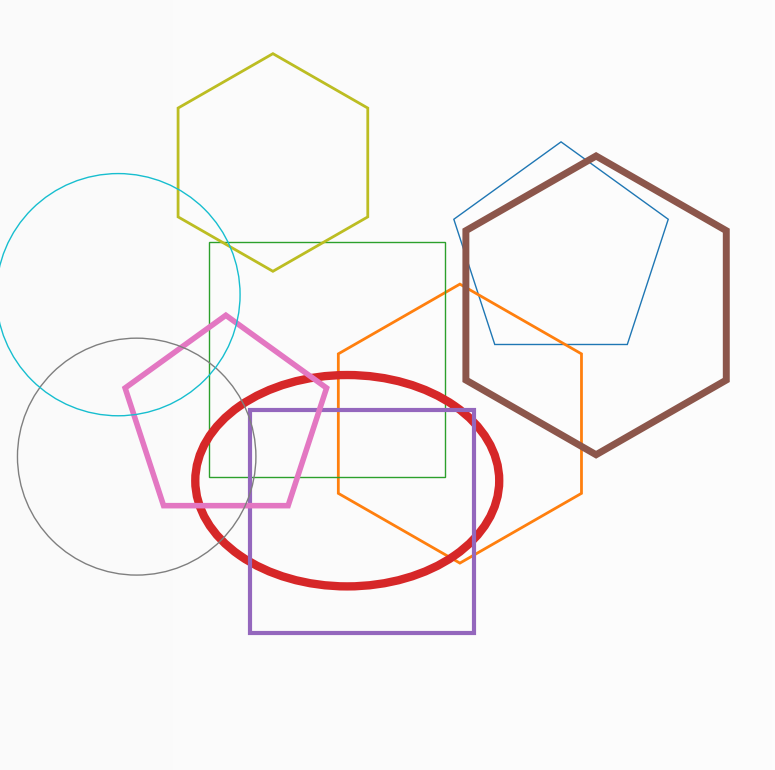[{"shape": "pentagon", "thickness": 0.5, "radius": 0.73, "center": [0.724, 0.67]}, {"shape": "hexagon", "thickness": 1, "radius": 0.91, "center": [0.593, 0.45]}, {"shape": "square", "thickness": 0.5, "radius": 0.76, "center": [0.422, 0.533]}, {"shape": "oval", "thickness": 3, "radius": 0.98, "center": [0.448, 0.376]}, {"shape": "square", "thickness": 1.5, "radius": 0.73, "center": [0.467, 0.323]}, {"shape": "hexagon", "thickness": 2.5, "radius": 0.97, "center": [0.769, 0.603]}, {"shape": "pentagon", "thickness": 2, "radius": 0.68, "center": [0.291, 0.454]}, {"shape": "circle", "thickness": 0.5, "radius": 0.77, "center": [0.176, 0.407]}, {"shape": "hexagon", "thickness": 1, "radius": 0.71, "center": [0.352, 0.789]}, {"shape": "circle", "thickness": 0.5, "radius": 0.79, "center": [0.152, 0.617]}]